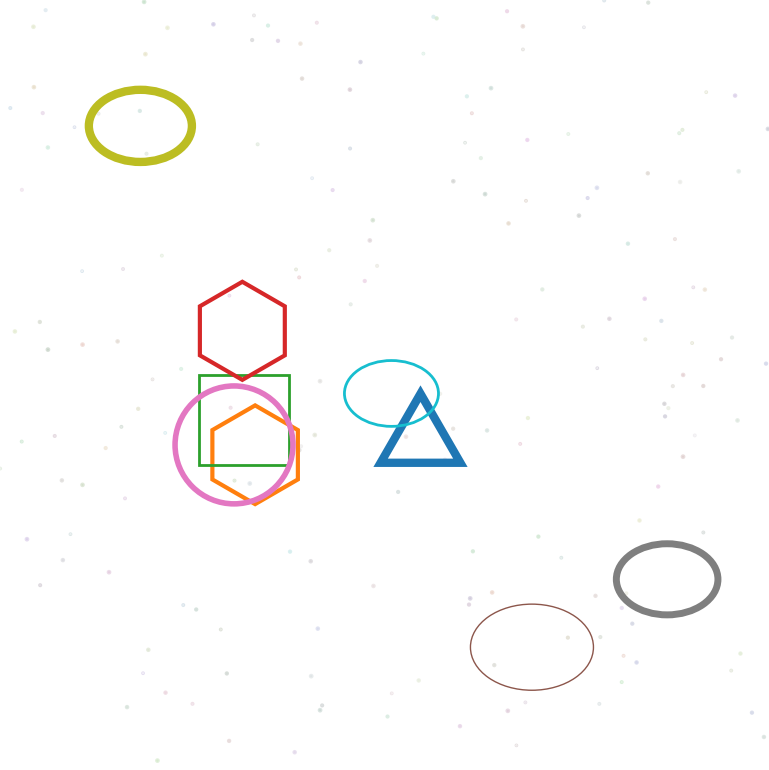[{"shape": "triangle", "thickness": 3, "radius": 0.3, "center": [0.546, 0.429]}, {"shape": "hexagon", "thickness": 1.5, "radius": 0.32, "center": [0.331, 0.409]}, {"shape": "square", "thickness": 1, "radius": 0.29, "center": [0.317, 0.455]}, {"shape": "hexagon", "thickness": 1.5, "radius": 0.32, "center": [0.315, 0.57]}, {"shape": "oval", "thickness": 0.5, "radius": 0.4, "center": [0.691, 0.159]}, {"shape": "circle", "thickness": 2, "radius": 0.38, "center": [0.304, 0.422]}, {"shape": "oval", "thickness": 2.5, "radius": 0.33, "center": [0.866, 0.248]}, {"shape": "oval", "thickness": 3, "radius": 0.33, "center": [0.182, 0.837]}, {"shape": "oval", "thickness": 1, "radius": 0.31, "center": [0.508, 0.489]}]